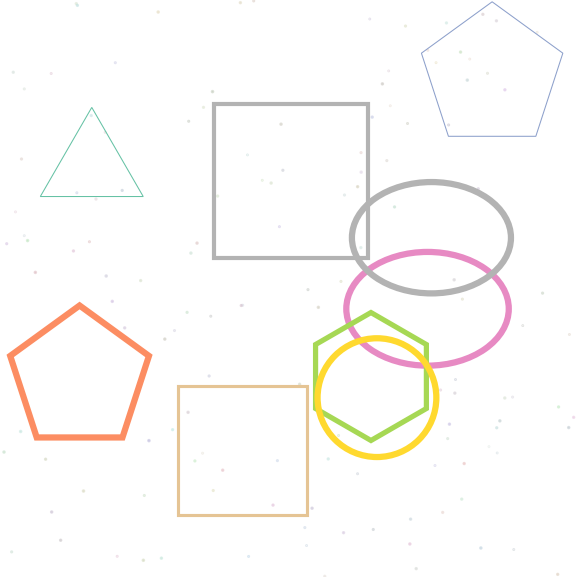[{"shape": "triangle", "thickness": 0.5, "radius": 0.51, "center": [0.159, 0.71]}, {"shape": "pentagon", "thickness": 3, "radius": 0.63, "center": [0.138, 0.344]}, {"shape": "pentagon", "thickness": 0.5, "radius": 0.64, "center": [0.852, 0.867]}, {"shape": "oval", "thickness": 3, "radius": 0.7, "center": [0.74, 0.464]}, {"shape": "hexagon", "thickness": 2.5, "radius": 0.55, "center": [0.642, 0.347]}, {"shape": "circle", "thickness": 3, "radius": 0.51, "center": [0.653, 0.311]}, {"shape": "square", "thickness": 1.5, "radius": 0.56, "center": [0.419, 0.218]}, {"shape": "oval", "thickness": 3, "radius": 0.69, "center": [0.747, 0.587]}, {"shape": "square", "thickness": 2, "radius": 0.66, "center": [0.504, 0.685]}]